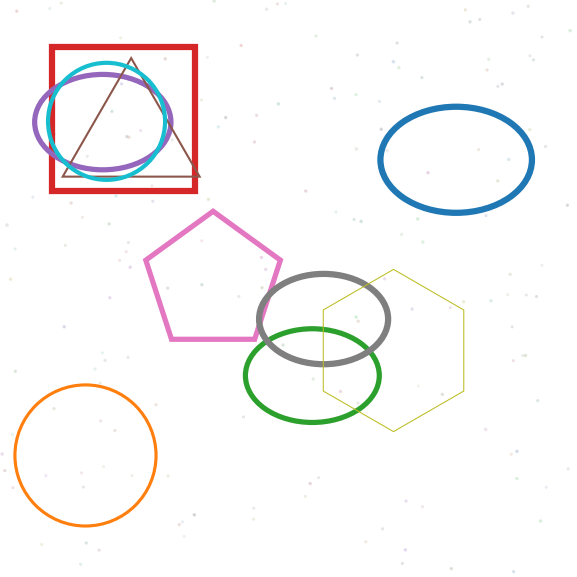[{"shape": "oval", "thickness": 3, "radius": 0.66, "center": [0.79, 0.722]}, {"shape": "circle", "thickness": 1.5, "radius": 0.61, "center": [0.148, 0.21]}, {"shape": "oval", "thickness": 2.5, "radius": 0.58, "center": [0.541, 0.349]}, {"shape": "square", "thickness": 3, "radius": 0.62, "center": [0.214, 0.793]}, {"shape": "oval", "thickness": 2.5, "radius": 0.59, "center": [0.178, 0.788]}, {"shape": "triangle", "thickness": 1, "radius": 0.68, "center": [0.227, 0.762]}, {"shape": "pentagon", "thickness": 2.5, "radius": 0.61, "center": [0.369, 0.511]}, {"shape": "oval", "thickness": 3, "radius": 0.56, "center": [0.56, 0.447]}, {"shape": "hexagon", "thickness": 0.5, "radius": 0.7, "center": [0.681, 0.392]}, {"shape": "circle", "thickness": 2, "radius": 0.51, "center": [0.185, 0.789]}]